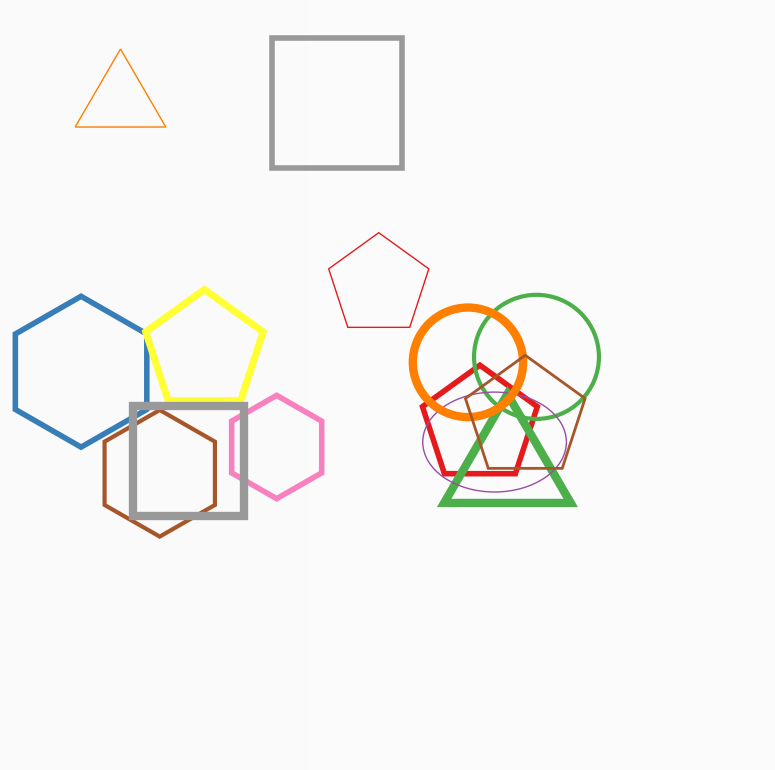[{"shape": "pentagon", "thickness": 0.5, "radius": 0.34, "center": [0.489, 0.63]}, {"shape": "pentagon", "thickness": 2, "radius": 0.39, "center": [0.619, 0.448]}, {"shape": "hexagon", "thickness": 2, "radius": 0.49, "center": [0.105, 0.517]}, {"shape": "circle", "thickness": 1.5, "radius": 0.4, "center": [0.692, 0.537]}, {"shape": "triangle", "thickness": 3, "radius": 0.47, "center": [0.655, 0.394]}, {"shape": "oval", "thickness": 0.5, "radius": 0.46, "center": [0.638, 0.426]}, {"shape": "circle", "thickness": 3, "radius": 0.36, "center": [0.604, 0.529]}, {"shape": "triangle", "thickness": 0.5, "radius": 0.34, "center": [0.155, 0.869]}, {"shape": "pentagon", "thickness": 2.5, "radius": 0.4, "center": [0.264, 0.544]}, {"shape": "hexagon", "thickness": 1.5, "radius": 0.41, "center": [0.206, 0.385]}, {"shape": "pentagon", "thickness": 1, "radius": 0.41, "center": [0.678, 0.457]}, {"shape": "hexagon", "thickness": 2, "radius": 0.34, "center": [0.357, 0.419]}, {"shape": "square", "thickness": 2, "radius": 0.42, "center": [0.434, 0.866]}, {"shape": "square", "thickness": 3, "radius": 0.36, "center": [0.244, 0.401]}]